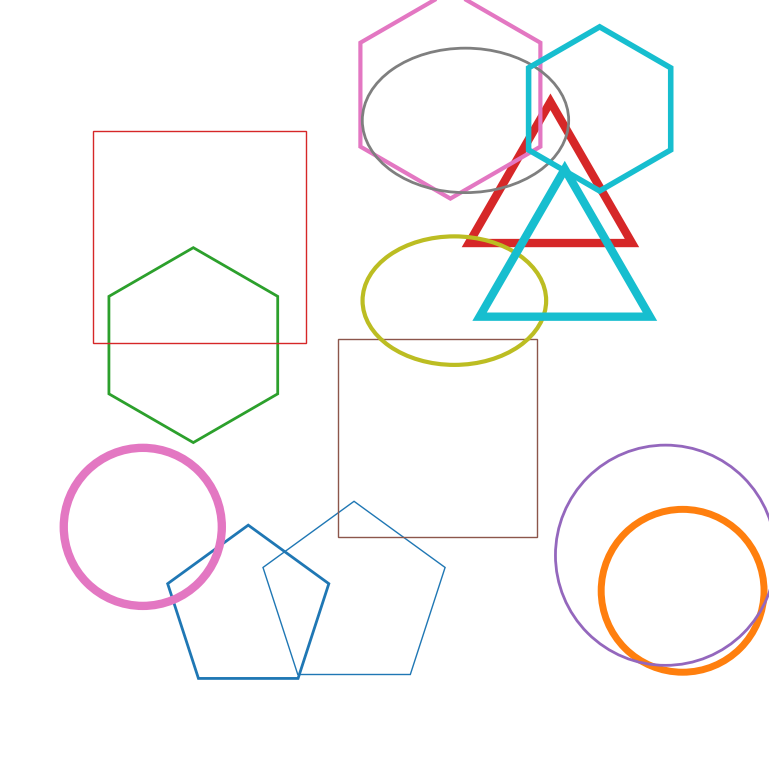[{"shape": "pentagon", "thickness": 0.5, "radius": 0.62, "center": [0.46, 0.225]}, {"shape": "pentagon", "thickness": 1, "radius": 0.55, "center": [0.322, 0.208]}, {"shape": "circle", "thickness": 2.5, "radius": 0.53, "center": [0.887, 0.233]}, {"shape": "hexagon", "thickness": 1, "radius": 0.63, "center": [0.251, 0.552]}, {"shape": "square", "thickness": 0.5, "radius": 0.69, "center": [0.259, 0.692]}, {"shape": "triangle", "thickness": 3, "radius": 0.61, "center": [0.715, 0.746]}, {"shape": "circle", "thickness": 1, "radius": 0.72, "center": [0.864, 0.279]}, {"shape": "square", "thickness": 0.5, "radius": 0.64, "center": [0.568, 0.431]}, {"shape": "hexagon", "thickness": 1.5, "radius": 0.67, "center": [0.585, 0.877]}, {"shape": "circle", "thickness": 3, "radius": 0.51, "center": [0.185, 0.316]}, {"shape": "oval", "thickness": 1, "radius": 0.67, "center": [0.605, 0.844]}, {"shape": "oval", "thickness": 1.5, "radius": 0.6, "center": [0.59, 0.61]}, {"shape": "triangle", "thickness": 3, "radius": 0.64, "center": [0.733, 0.653]}, {"shape": "hexagon", "thickness": 2, "radius": 0.53, "center": [0.779, 0.859]}]